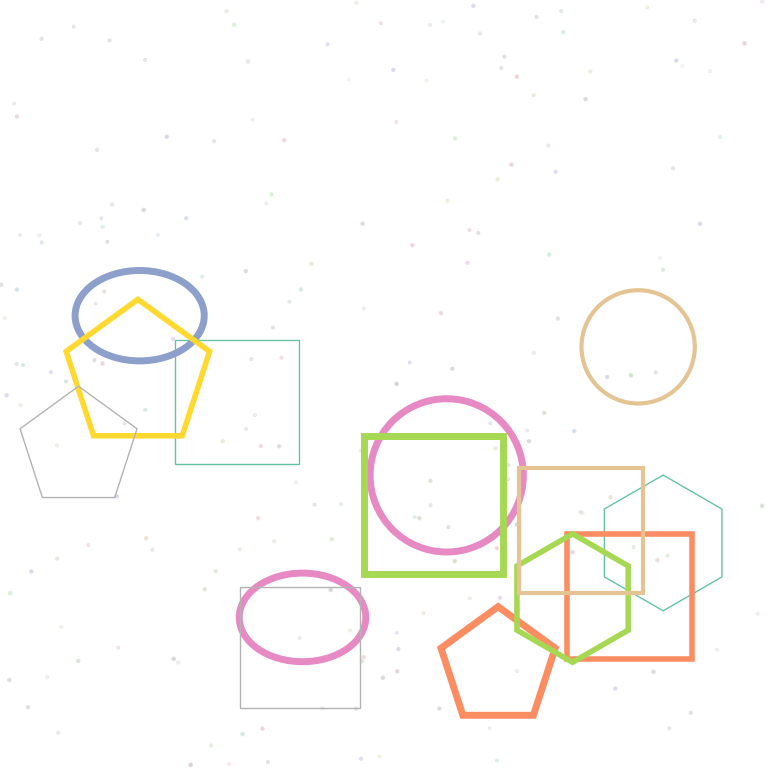[{"shape": "square", "thickness": 0.5, "radius": 0.4, "center": [0.307, 0.478]}, {"shape": "hexagon", "thickness": 0.5, "radius": 0.44, "center": [0.861, 0.295]}, {"shape": "pentagon", "thickness": 2.5, "radius": 0.39, "center": [0.647, 0.134]}, {"shape": "square", "thickness": 2, "radius": 0.41, "center": [0.818, 0.226]}, {"shape": "oval", "thickness": 2.5, "radius": 0.42, "center": [0.181, 0.59]}, {"shape": "oval", "thickness": 2.5, "radius": 0.41, "center": [0.393, 0.198]}, {"shape": "circle", "thickness": 2.5, "radius": 0.5, "center": [0.58, 0.383]}, {"shape": "square", "thickness": 2.5, "radius": 0.45, "center": [0.563, 0.344]}, {"shape": "hexagon", "thickness": 2, "radius": 0.42, "center": [0.744, 0.223]}, {"shape": "pentagon", "thickness": 2, "radius": 0.49, "center": [0.179, 0.513]}, {"shape": "circle", "thickness": 1.5, "radius": 0.37, "center": [0.829, 0.55]}, {"shape": "square", "thickness": 1.5, "radius": 0.41, "center": [0.755, 0.311]}, {"shape": "square", "thickness": 0.5, "radius": 0.39, "center": [0.39, 0.159]}, {"shape": "pentagon", "thickness": 0.5, "radius": 0.4, "center": [0.102, 0.418]}]